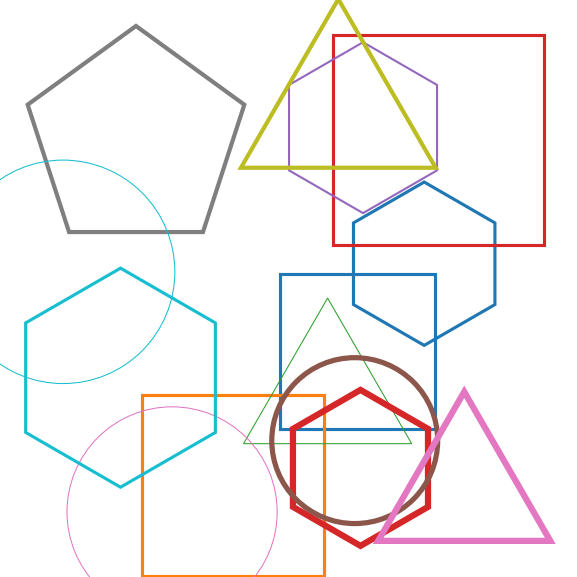[{"shape": "hexagon", "thickness": 1.5, "radius": 0.71, "center": [0.735, 0.542]}, {"shape": "square", "thickness": 1.5, "radius": 0.67, "center": [0.618, 0.391]}, {"shape": "square", "thickness": 1.5, "radius": 0.79, "center": [0.403, 0.158]}, {"shape": "triangle", "thickness": 0.5, "radius": 0.84, "center": [0.567, 0.315]}, {"shape": "square", "thickness": 1.5, "radius": 0.91, "center": [0.759, 0.757]}, {"shape": "hexagon", "thickness": 3, "radius": 0.68, "center": [0.624, 0.189]}, {"shape": "hexagon", "thickness": 1, "radius": 0.74, "center": [0.629, 0.778]}, {"shape": "circle", "thickness": 2.5, "radius": 0.72, "center": [0.614, 0.236]}, {"shape": "triangle", "thickness": 3, "radius": 0.86, "center": [0.804, 0.149]}, {"shape": "circle", "thickness": 0.5, "radius": 0.91, "center": [0.298, 0.113]}, {"shape": "pentagon", "thickness": 2, "radius": 0.99, "center": [0.236, 0.757]}, {"shape": "triangle", "thickness": 2, "radius": 0.97, "center": [0.586, 0.806]}, {"shape": "hexagon", "thickness": 1.5, "radius": 0.95, "center": [0.209, 0.345]}, {"shape": "circle", "thickness": 0.5, "radius": 0.97, "center": [0.109, 0.528]}]